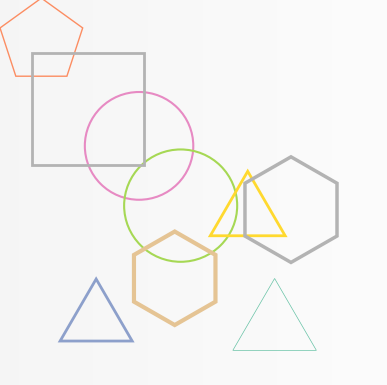[{"shape": "triangle", "thickness": 0.5, "radius": 0.62, "center": [0.709, 0.152]}, {"shape": "pentagon", "thickness": 1, "radius": 0.56, "center": [0.107, 0.893]}, {"shape": "triangle", "thickness": 2, "radius": 0.54, "center": [0.248, 0.168]}, {"shape": "circle", "thickness": 1.5, "radius": 0.7, "center": [0.359, 0.621]}, {"shape": "circle", "thickness": 1.5, "radius": 0.73, "center": [0.466, 0.466]}, {"shape": "triangle", "thickness": 2, "radius": 0.56, "center": [0.639, 0.443]}, {"shape": "hexagon", "thickness": 3, "radius": 0.61, "center": [0.451, 0.277]}, {"shape": "square", "thickness": 2, "radius": 0.73, "center": [0.227, 0.718]}, {"shape": "hexagon", "thickness": 2.5, "radius": 0.69, "center": [0.751, 0.455]}]